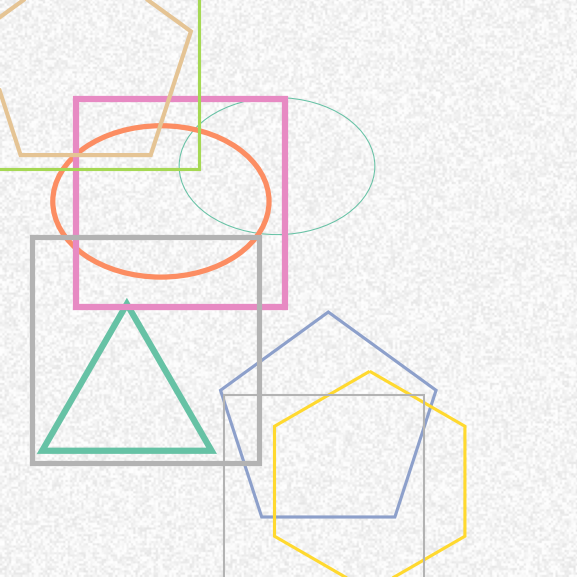[{"shape": "oval", "thickness": 0.5, "radius": 0.85, "center": [0.48, 0.711]}, {"shape": "triangle", "thickness": 3, "radius": 0.85, "center": [0.22, 0.303]}, {"shape": "oval", "thickness": 2.5, "radius": 0.94, "center": [0.279, 0.65]}, {"shape": "pentagon", "thickness": 1.5, "radius": 0.98, "center": [0.568, 0.263]}, {"shape": "square", "thickness": 3, "radius": 0.9, "center": [0.313, 0.648]}, {"shape": "square", "thickness": 1.5, "radius": 0.89, "center": [0.165, 0.885]}, {"shape": "hexagon", "thickness": 1.5, "radius": 0.95, "center": [0.64, 0.166]}, {"shape": "pentagon", "thickness": 2, "radius": 0.96, "center": [0.148, 0.886]}, {"shape": "square", "thickness": 2.5, "radius": 0.98, "center": [0.252, 0.393]}, {"shape": "square", "thickness": 1, "radius": 0.86, "center": [0.561, 0.142]}]